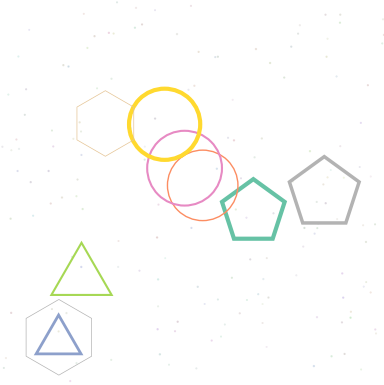[{"shape": "pentagon", "thickness": 3, "radius": 0.43, "center": [0.658, 0.449]}, {"shape": "circle", "thickness": 1, "radius": 0.46, "center": [0.526, 0.519]}, {"shape": "triangle", "thickness": 2, "radius": 0.34, "center": [0.152, 0.114]}, {"shape": "circle", "thickness": 1.5, "radius": 0.49, "center": [0.479, 0.563]}, {"shape": "triangle", "thickness": 1.5, "radius": 0.45, "center": [0.212, 0.279]}, {"shape": "circle", "thickness": 3, "radius": 0.46, "center": [0.428, 0.677]}, {"shape": "hexagon", "thickness": 0.5, "radius": 0.43, "center": [0.274, 0.679]}, {"shape": "hexagon", "thickness": 0.5, "radius": 0.49, "center": [0.153, 0.124]}, {"shape": "pentagon", "thickness": 2.5, "radius": 0.48, "center": [0.842, 0.498]}]